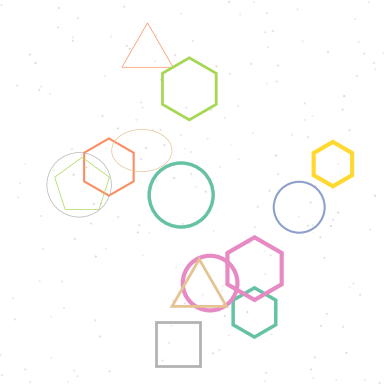[{"shape": "hexagon", "thickness": 2.5, "radius": 0.32, "center": [0.661, 0.188]}, {"shape": "circle", "thickness": 2.5, "radius": 0.42, "center": [0.471, 0.494]}, {"shape": "hexagon", "thickness": 1.5, "radius": 0.37, "center": [0.283, 0.566]}, {"shape": "triangle", "thickness": 0.5, "radius": 0.38, "center": [0.383, 0.864]}, {"shape": "circle", "thickness": 1.5, "radius": 0.33, "center": [0.777, 0.462]}, {"shape": "circle", "thickness": 3, "radius": 0.35, "center": [0.546, 0.265]}, {"shape": "hexagon", "thickness": 3, "radius": 0.41, "center": [0.661, 0.302]}, {"shape": "pentagon", "thickness": 0.5, "radius": 0.37, "center": [0.213, 0.517]}, {"shape": "hexagon", "thickness": 2, "radius": 0.4, "center": [0.492, 0.769]}, {"shape": "hexagon", "thickness": 3, "radius": 0.29, "center": [0.865, 0.574]}, {"shape": "oval", "thickness": 0.5, "radius": 0.39, "center": [0.368, 0.609]}, {"shape": "triangle", "thickness": 2, "radius": 0.41, "center": [0.518, 0.245]}, {"shape": "circle", "thickness": 0.5, "radius": 0.42, "center": [0.205, 0.52]}, {"shape": "square", "thickness": 2, "radius": 0.29, "center": [0.463, 0.107]}]